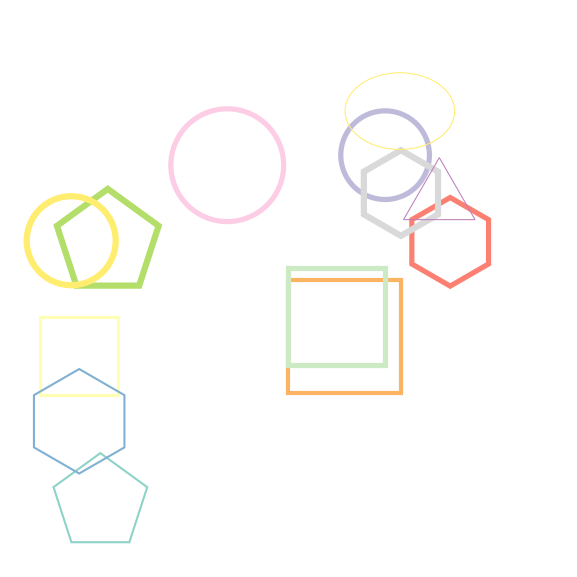[{"shape": "pentagon", "thickness": 1, "radius": 0.43, "center": [0.174, 0.129]}, {"shape": "square", "thickness": 1.5, "radius": 0.34, "center": [0.137, 0.382]}, {"shape": "circle", "thickness": 2.5, "radius": 0.38, "center": [0.667, 0.73]}, {"shape": "hexagon", "thickness": 2.5, "radius": 0.38, "center": [0.78, 0.58]}, {"shape": "hexagon", "thickness": 1, "radius": 0.45, "center": [0.137, 0.27]}, {"shape": "square", "thickness": 2, "radius": 0.49, "center": [0.597, 0.417]}, {"shape": "pentagon", "thickness": 3, "radius": 0.46, "center": [0.187, 0.579]}, {"shape": "circle", "thickness": 2.5, "radius": 0.49, "center": [0.394, 0.713]}, {"shape": "hexagon", "thickness": 3, "radius": 0.37, "center": [0.694, 0.665]}, {"shape": "triangle", "thickness": 0.5, "radius": 0.36, "center": [0.761, 0.655]}, {"shape": "square", "thickness": 2.5, "radius": 0.42, "center": [0.582, 0.451]}, {"shape": "oval", "thickness": 0.5, "radius": 0.47, "center": [0.692, 0.807]}, {"shape": "circle", "thickness": 3, "radius": 0.39, "center": [0.123, 0.582]}]